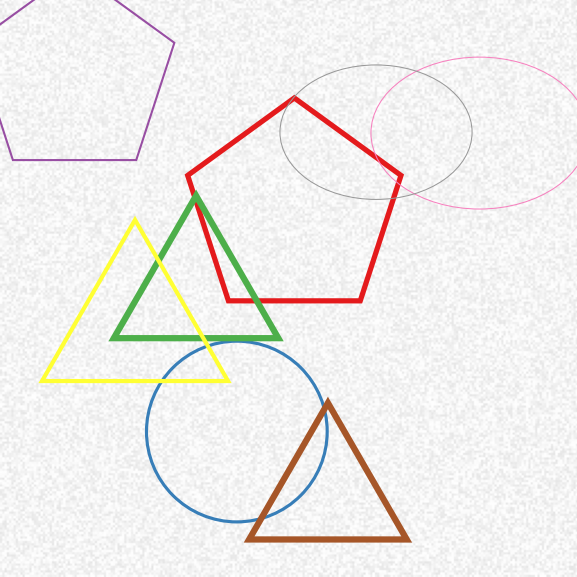[{"shape": "pentagon", "thickness": 2.5, "radius": 0.97, "center": [0.51, 0.635]}, {"shape": "circle", "thickness": 1.5, "radius": 0.78, "center": [0.41, 0.252]}, {"shape": "triangle", "thickness": 3, "radius": 0.82, "center": [0.34, 0.496]}, {"shape": "pentagon", "thickness": 1, "radius": 0.91, "center": [0.129, 0.869]}, {"shape": "triangle", "thickness": 2, "radius": 0.93, "center": [0.234, 0.432]}, {"shape": "triangle", "thickness": 3, "radius": 0.79, "center": [0.568, 0.144]}, {"shape": "oval", "thickness": 0.5, "radius": 0.94, "center": [0.83, 0.769]}, {"shape": "oval", "thickness": 0.5, "radius": 0.83, "center": [0.651, 0.77]}]